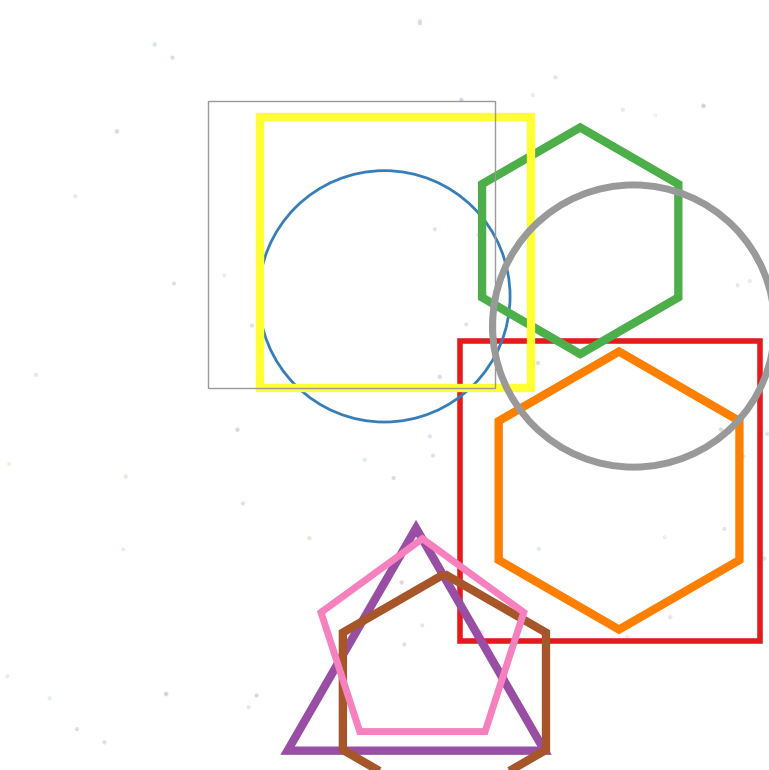[{"shape": "square", "thickness": 2, "radius": 0.98, "center": [0.792, 0.362]}, {"shape": "circle", "thickness": 1, "radius": 0.82, "center": [0.499, 0.615]}, {"shape": "hexagon", "thickness": 3, "radius": 0.74, "center": [0.754, 0.687]}, {"shape": "triangle", "thickness": 3, "radius": 0.96, "center": [0.54, 0.121]}, {"shape": "hexagon", "thickness": 3, "radius": 0.9, "center": [0.804, 0.363]}, {"shape": "square", "thickness": 3, "radius": 0.88, "center": [0.514, 0.672]}, {"shape": "hexagon", "thickness": 3, "radius": 0.76, "center": [0.577, 0.102]}, {"shape": "pentagon", "thickness": 2.5, "radius": 0.69, "center": [0.549, 0.162]}, {"shape": "square", "thickness": 0.5, "radius": 0.93, "center": [0.456, 0.683]}, {"shape": "circle", "thickness": 2.5, "radius": 0.92, "center": [0.823, 0.577]}]